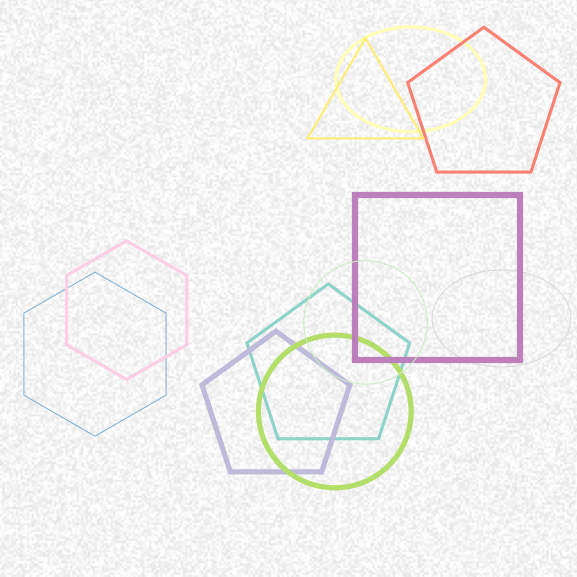[{"shape": "pentagon", "thickness": 1.5, "radius": 0.74, "center": [0.568, 0.359]}, {"shape": "oval", "thickness": 1.5, "radius": 0.65, "center": [0.711, 0.862]}, {"shape": "pentagon", "thickness": 2.5, "radius": 0.67, "center": [0.478, 0.291]}, {"shape": "pentagon", "thickness": 1.5, "radius": 0.69, "center": [0.838, 0.813]}, {"shape": "hexagon", "thickness": 0.5, "radius": 0.71, "center": [0.164, 0.386]}, {"shape": "circle", "thickness": 2.5, "radius": 0.66, "center": [0.58, 0.287]}, {"shape": "hexagon", "thickness": 1.5, "radius": 0.6, "center": [0.219, 0.462]}, {"shape": "oval", "thickness": 0.5, "radius": 0.6, "center": [0.868, 0.448]}, {"shape": "square", "thickness": 3, "radius": 0.71, "center": [0.757, 0.519]}, {"shape": "circle", "thickness": 0.5, "radius": 0.53, "center": [0.633, 0.441]}, {"shape": "triangle", "thickness": 1, "radius": 0.58, "center": [0.633, 0.817]}]